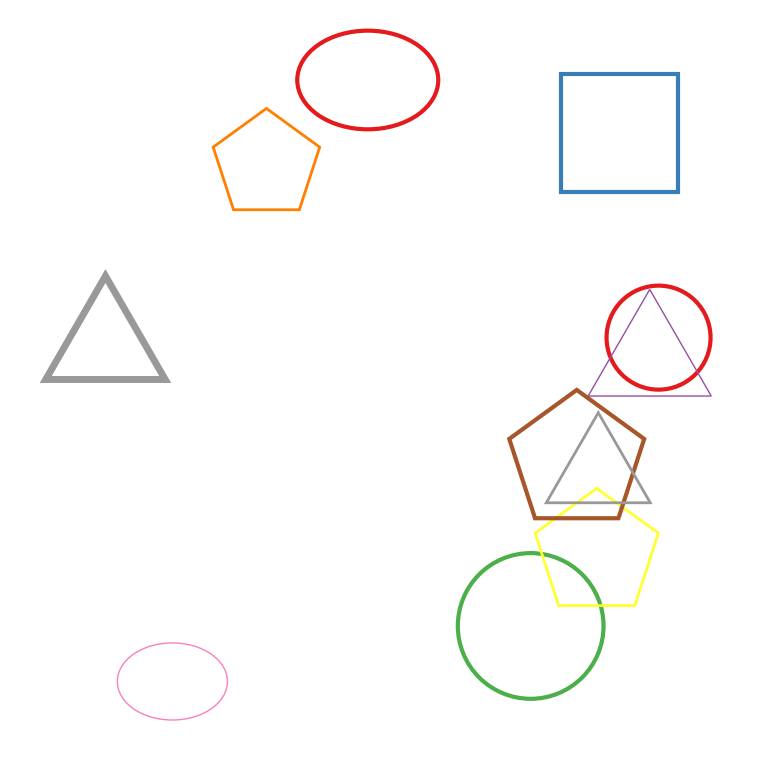[{"shape": "oval", "thickness": 1.5, "radius": 0.46, "center": [0.478, 0.896]}, {"shape": "circle", "thickness": 1.5, "radius": 0.34, "center": [0.855, 0.562]}, {"shape": "square", "thickness": 1.5, "radius": 0.38, "center": [0.805, 0.827]}, {"shape": "circle", "thickness": 1.5, "radius": 0.47, "center": [0.689, 0.187]}, {"shape": "triangle", "thickness": 0.5, "radius": 0.46, "center": [0.844, 0.532]}, {"shape": "pentagon", "thickness": 1, "radius": 0.36, "center": [0.346, 0.786]}, {"shape": "pentagon", "thickness": 1, "radius": 0.42, "center": [0.775, 0.282]}, {"shape": "pentagon", "thickness": 1.5, "radius": 0.46, "center": [0.749, 0.401]}, {"shape": "oval", "thickness": 0.5, "radius": 0.36, "center": [0.224, 0.115]}, {"shape": "triangle", "thickness": 2.5, "radius": 0.45, "center": [0.137, 0.552]}, {"shape": "triangle", "thickness": 1, "radius": 0.39, "center": [0.777, 0.386]}]